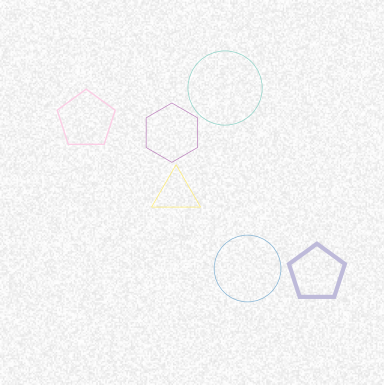[{"shape": "circle", "thickness": 0.5, "radius": 0.48, "center": [0.585, 0.771]}, {"shape": "pentagon", "thickness": 3, "radius": 0.38, "center": [0.823, 0.291]}, {"shape": "circle", "thickness": 0.5, "radius": 0.43, "center": [0.643, 0.303]}, {"shape": "pentagon", "thickness": 1, "radius": 0.4, "center": [0.224, 0.689]}, {"shape": "hexagon", "thickness": 0.5, "radius": 0.39, "center": [0.446, 0.655]}, {"shape": "triangle", "thickness": 0.5, "radius": 0.37, "center": [0.457, 0.499]}]